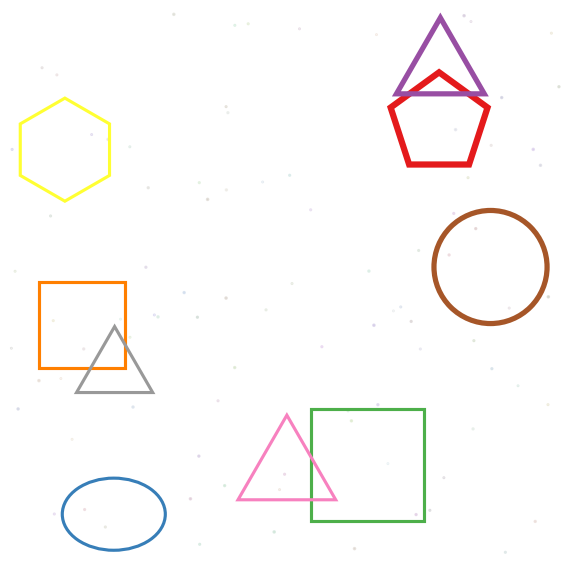[{"shape": "pentagon", "thickness": 3, "radius": 0.44, "center": [0.76, 0.786]}, {"shape": "oval", "thickness": 1.5, "radius": 0.45, "center": [0.197, 0.109]}, {"shape": "square", "thickness": 1.5, "radius": 0.49, "center": [0.637, 0.194]}, {"shape": "triangle", "thickness": 2.5, "radius": 0.44, "center": [0.763, 0.881]}, {"shape": "square", "thickness": 1.5, "radius": 0.37, "center": [0.142, 0.437]}, {"shape": "hexagon", "thickness": 1.5, "radius": 0.45, "center": [0.112, 0.74]}, {"shape": "circle", "thickness": 2.5, "radius": 0.49, "center": [0.849, 0.537]}, {"shape": "triangle", "thickness": 1.5, "radius": 0.49, "center": [0.497, 0.183]}, {"shape": "triangle", "thickness": 1.5, "radius": 0.38, "center": [0.198, 0.357]}]